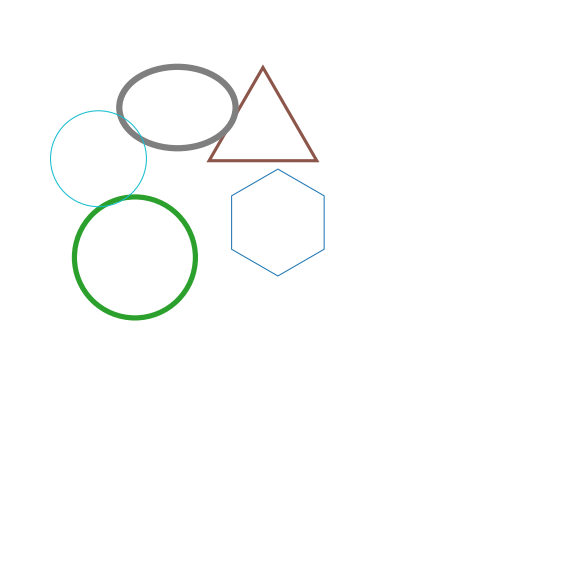[{"shape": "hexagon", "thickness": 0.5, "radius": 0.46, "center": [0.481, 0.614]}, {"shape": "circle", "thickness": 2.5, "radius": 0.52, "center": [0.234, 0.553]}, {"shape": "triangle", "thickness": 1.5, "radius": 0.54, "center": [0.455, 0.775]}, {"shape": "oval", "thickness": 3, "radius": 0.5, "center": [0.307, 0.813]}, {"shape": "circle", "thickness": 0.5, "radius": 0.42, "center": [0.171, 0.724]}]